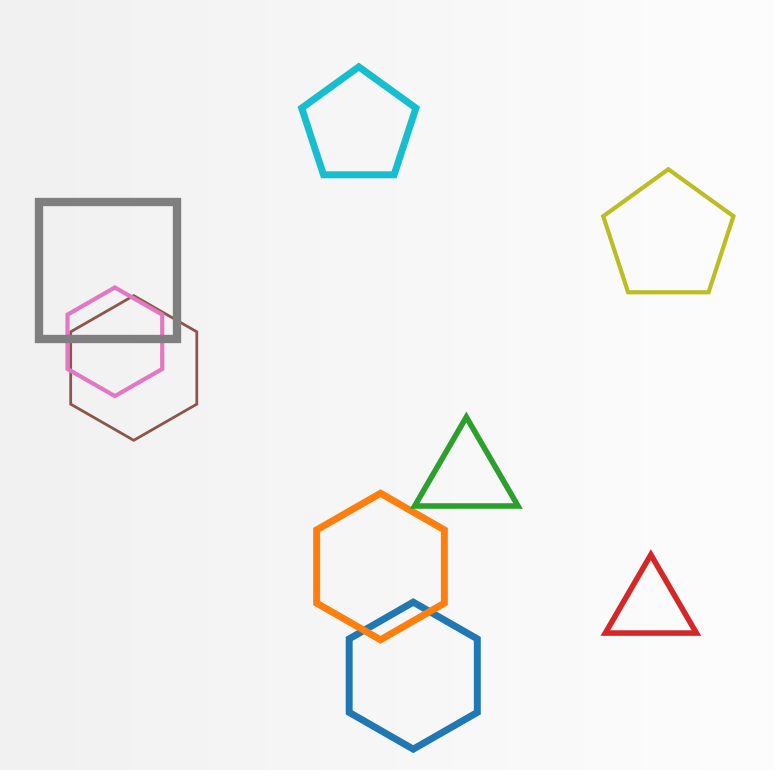[{"shape": "hexagon", "thickness": 2.5, "radius": 0.48, "center": [0.533, 0.123]}, {"shape": "hexagon", "thickness": 2.5, "radius": 0.48, "center": [0.491, 0.264]}, {"shape": "triangle", "thickness": 2, "radius": 0.39, "center": [0.602, 0.381]}, {"shape": "triangle", "thickness": 2, "radius": 0.34, "center": [0.84, 0.212]}, {"shape": "hexagon", "thickness": 1, "radius": 0.47, "center": [0.173, 0.522]}, {"shape": "hexagon", "thickness": 1.5, "radius": 0.35, "center": [0.148, 0.556]}, {"shape": "square", "thickness": 3, "radius": 0.45, "center": [0.139, 0.649]}, {"shape": "pentagon", "thickness": 1.5, "radius": 0.44, "center": [0.862, 0.692]}, {"shape": "pentagon", "thickness": 2.5, "radius": 0.39, "center": [0.463, 0.836]}]